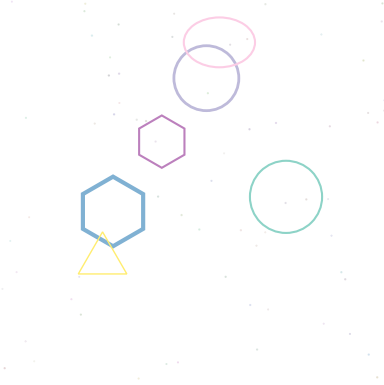[{"shape": "circle", "thickness": 1.5, "radius": 0.47, "center": [0.743, 0.489]}, {"shape": "circle", "thickness": 2, "radius": 0.42, "center": [0.536, 0.797]}, {"shape": "hexagon", "thickness": 3, "radius": 0.45, "center": [0.294, 0.451]}, {"shape": "oval", "thickness": 1.5, "radius": 0.46, "center": [0.57, 0.89]}, {"shape": "hexagon", "thickness": 1.5, "radius": 0.34, "center": [0.42, 0.632]}, {"shape": "triangle", "thickness": 1, "radius": 0.36, "center": [0.266, 0.325]}]